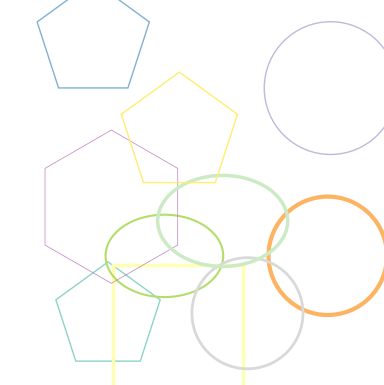[{"shape": "pentagon", "thickness": 1, "radius": 0.71, "center": [0.281, 0.177]}, {"shape": "square", "thickness": 2.5, "radius": 0.84, "center": [0.463, 0.142]}, {"shape": "circle", "thickness": 1, "radius": 0.86, "center": [0.859, 0.771]}, {"shape": "pentagon", "thickness": 1, "radius": 0.77, "center": [0.242, 0.896]}, {"shape": "circle", "thickness": 3, "radius": 0.77, "center": [0.851, 0.336]}, {"shape": "oval", "thickness": 1.5, "radius": 0.76, "center": [0.427, 0.335]}, {"shape": "circle", "thickness": 2, "radius": 0.72, "center": [0.643, 0.186]}, {"shape": "hexagon", "thickness": 0.5, "radius": 1.0, "center": [0.289, 0.463]}, {"shape": "oval", "thickness": 2.5, "radius": 0.84, "center": [0.578, 0.426]}, {"shape": "pentagon", "thickness": 1, "radius": 0.79, "center": [0.466, 0.654]}]